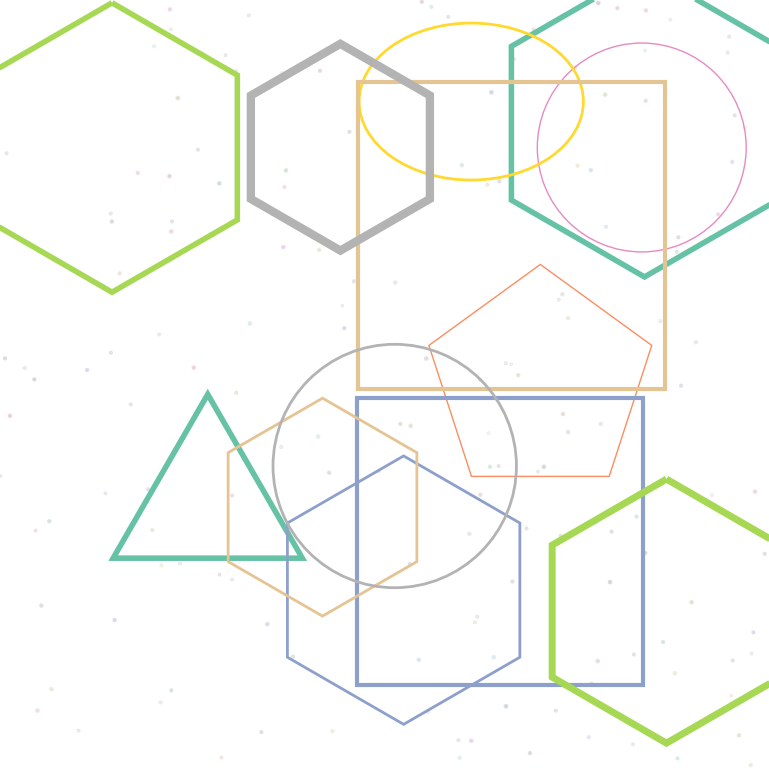[{"shape": "triangle", "thickness": 2, "radius": 0.71, "center": [0.27, 0.346]}, {"shape": "hexagon", "thickness": 2, "radius": 1.0, "center": [0.837, 0.84]}, {"shape": "pentagon", "thickness": 0.5, "radius": 0.76, "center": [0.702, 0.504]}, {"shape": "hexagon", "thickness": 1, "radius": 0.87, "center": [0.524, 0.234]}, {"shape": "square", "thickness": 1.5, "radius": 0.93, "center": [0.649, 0.297]}, {"shape": "circle", "thickness": 0.5, "radius": 0.68, "center": [0.833, 0.808]}, {"shape": "hexagon", "thickness": 2, "radius": 0.94, "center": [0.145, 0.808]}, {"shape": "hexagon", "thickness": 2.5, "radius": 0.86, "center": [0.866, 0.206]}, {"shape": "oval", "thickness": 1, "radius": 0.73, "center": [0.612, 0.868]}, {"shape": "hexagon", "thickness": 1, "radius": 0.71, "center": [0.419, 0.341]}, {"shape": "square", "thickness": 1.5, "radius": 1.0, "center": [0.665, 0.694]}, {"shape": "hexagon", "thickness": 3, "radius": 0.67, "center": [0.442, 0.809]}, {"shape": "circle", "thickness": 1, "radius": 0.79, "center": [0.513, 0.395]}]